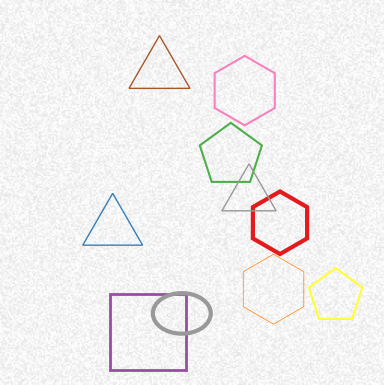[{"shape": "hexagon", "thickness": 3, "radius": 0.41, "center": [0.727, 0.421]}, {"shape": "triangle", "thickness": 1, "radius": 0.45, "center": [0.293, 0.408]}, {"shape": "pentagon", "thickness": 1.5, "radius": 0.42, "center": [0.6, 0.596]}, {"shape": "square", "thickness": 2, "radius": 0.5, "center": [0.385, 0.138]}, {"shape": "hexagon", "thickness": 0.5, "radius": 0.45, "center": [0.71, 0.249]}, {"shape": "pentagon", "thickness": 1.5, "radius": 0.36, "center": [0.872, 0.231]}, {"shape": "triangle", "thickness": 1, "radius": 0.46, "center": [0.414, 0.816]}, {"shape": "hexagon", "thickness": 1.5, "radius": 0.45, "center": [0.636, 0.765]}, {"shape": "oval", "thickness": 3, "radius": 0.38, "center": [0.472, 0.186]}, {"shape": "triangle", "thickness": 1, "radius": 0.41, "center": [0.647, 0.493]}]